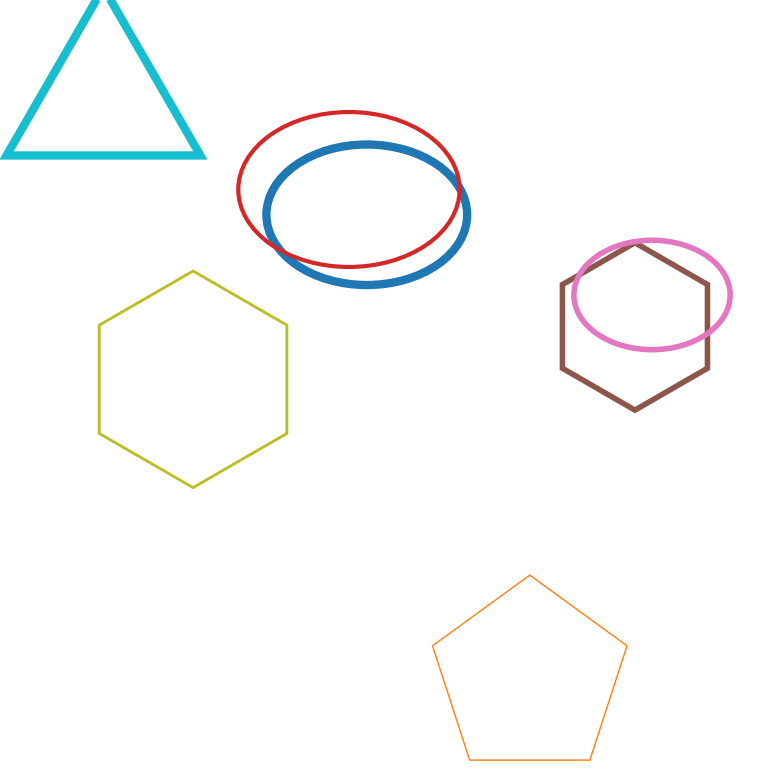[{"shape": "oval", "thickness": 3, "radius": 0.65, "center": [0.476, 0.721]}, {"shape": "pentagon", "thickness": 0.5, "radius": 0.66, "center": [0.688, 0.12]}, {"shape": "oval", "thickness": 1.5, "radius": 0.72, "center": [0.453, 0.754]}, {"shape": "hexagon", "thickness": 2, "radius": 0.54, "center": [0.825, 0.576]}, {"shape": "oval", "thickness": 2, "radius": 0.51, "center": [0.847, 0.617]}, {"shape": "hexagon", "thickness": 1, "radius": 0.7, "center": [0.251, 0.507]}, {"shape": "triangle", "thickness": 3, "radius": 0.73, "center": [0.134, 0.871]}]